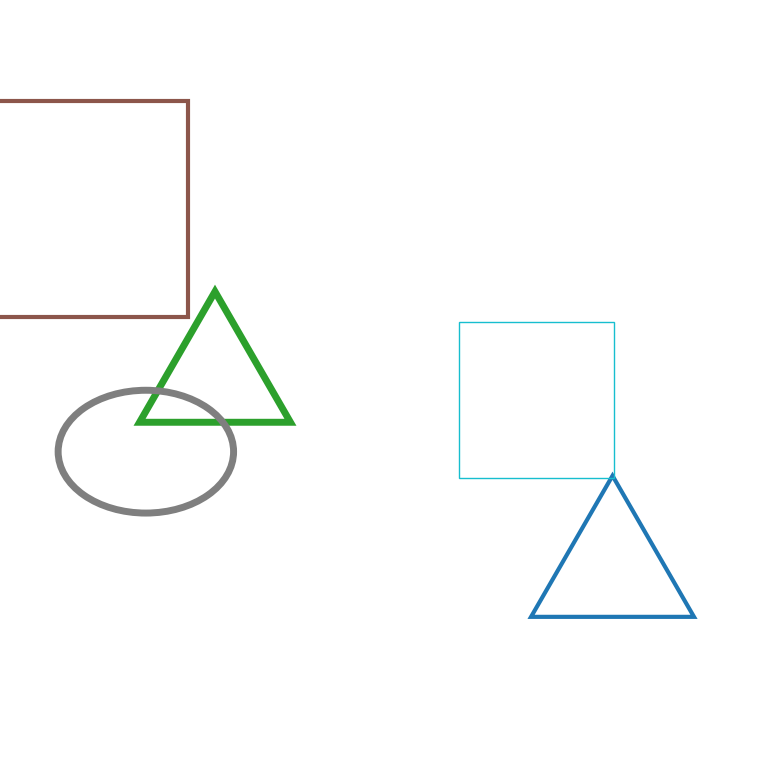[{"shape": "triangle", "thickness": 1.5, "radius": 0.61, "center": [0.795, 0.26]}, {"shape": "triangle", "thickness": 2.5, "radius": 0.57, "center": [0.279, 0.508]}, {"shape": "square", "thickness": 1.5, "radius": 0.7, "center": [0.104, 0.729]}, {"shape": "oval", "thickness": 2.5, "radius": 0.57, "center": [0.189, 0.413]}, {"shape": "square", "thickness": 0.5, "radius": 0.51, "center": [0.697, 0.48]}]